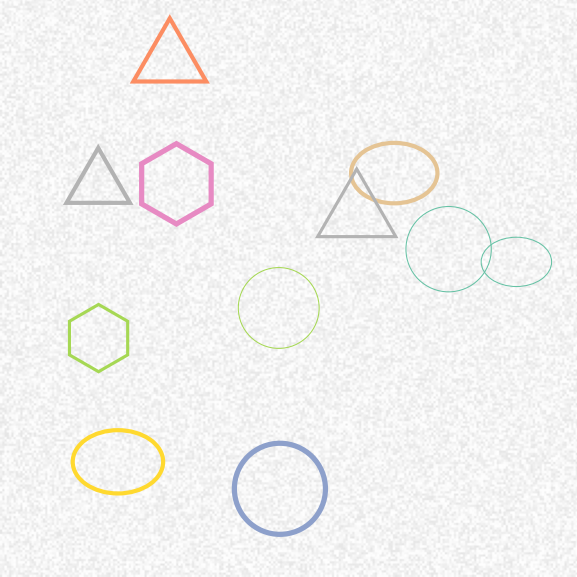[{"shape": "oval", "thickness": 0.5, "radius": 0.3, "center": [0.894, 0.546]}, {"shape": "circle", "thickness": 0.5, "radius": 0.37, "center": [0.777, 0.568]}, {"shape": "triangle", "thickness": 2, "radius": 0.36, "center": [0.294, 0.894]}, {"shape": "circle", "thickness": 2.5, "radius": 0.39, "center": [0.485, 0.153]}, {"shape": "hexagon", "thickness": 2.5, "radius": 0.35, "center": [0.305, 0.681]}, {"shape": "circle", "thickness": 0.5, "radius": 0.35, "center": [0.483, 0.466]}, {"shape": "hexagon", "thickness": 1.5, "radius": 0.29, "center": [0.171, 0.414]}, {"shape": "oval", "thickness": 2, "radius": 0.39, "center": [0.204, 0.199]}, {"shape": "oval", "thickness": 2, "radius": 0.37, "center": [0.683, 0.699]}, {"shape": "triangle", "thickness": 2, "radius": 0.32, "center": [0.17, 0.68]}, {"shape": "triangle", "thickness": 1.5, "radius": 0.39, "center": [0.618, 0.628]}]